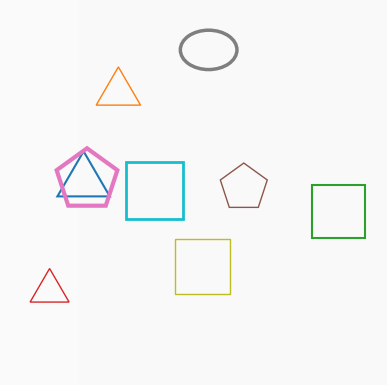[{"shape": "triangle", "thickness": 1.5, "radius": 0.39, "center": [0.216, 0.529]}, {"shape": "triangle", "thickness": 1, "radius": 0.33, "center": [0.305, 0.76]}, {"shape": "square", "thickness": 1.5, "radius": 0.34, "center": [0.874, 0.45]}, {"shape": "triangle", "thickness": 1, "radius": 0.29, "center": [0.128, 0.244]}, {"shape": "pentagon", "thickness": 1, "radius": 0.32, "center": [0.629, 0.513]}, {"shape": "pentagon", "thickness": 3, "radius": 0.41, "center": [0.225, 0.532]}, {"shape": "oval", "thickness": 2.5, "radius": 0.37, "center": [0.538, 0.87]}, {"shape": "square", "thickness": 1, "radius": 0.36, "center": [0.523, 0.308]}, {"shape": "square", "thickness": 2, "radius": 0.37, "center": [0.399, 0.506]}]